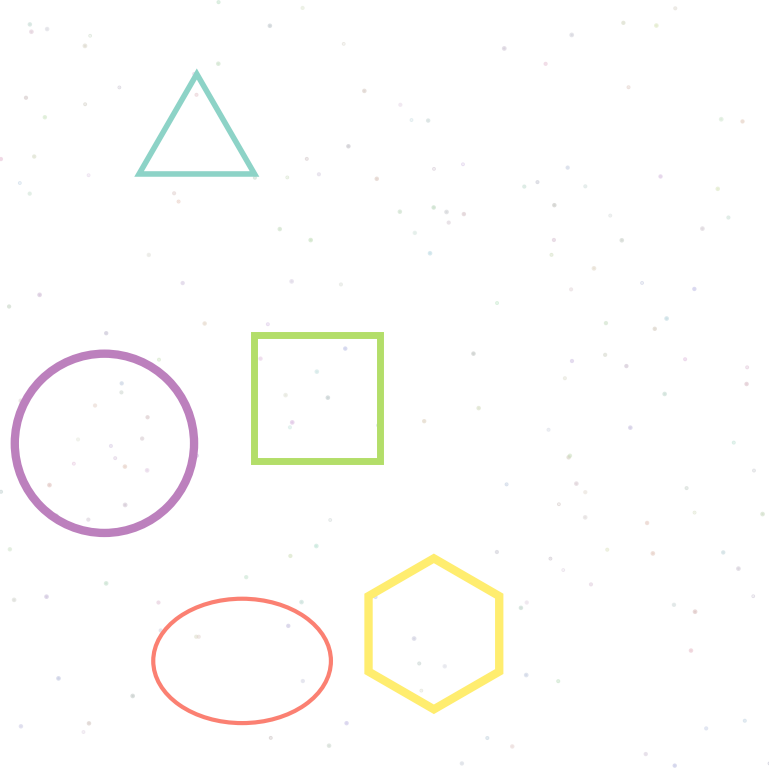[{"shape": "triangle", "thickness": 2, "radius": 0.43, "center": [0.256, 0.817]}, {"shape": "oval", "thickness": 1.5, "radius": 0.58, "center": [0.314, 0.142]}, {"shape": "square", "thickness": 2.5, "radius": 0.41, "center": [0.412, 0.483]}, {"shape": "circle", "thickness": 3, "radius": 0.58, "center": [0.136, 0.424]}, {"shape": "hexagon", "thickness": 3, "radius": 0.49, "center": [0.563, 0.177]}]